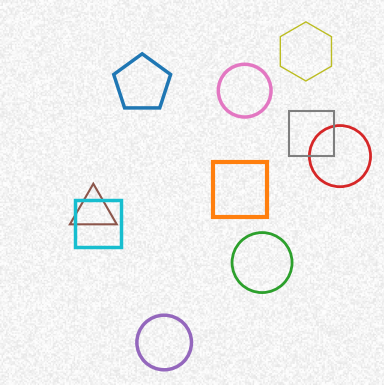[{"shape": "pentagon", "thickness": 2.5, "radius": 0.39, "center": [0.369, 0.783]}, {"shape": "square", "thickness": 3, "radius": 0.36, "center": [0.623, 0.508]}, {"shape": "circle", "thickness": 2, "radius": 0.39, "center": [0.681, 0.318]}, {"shape": "circle", "thickness": 2, "radius": 0.4, "center": [0.883, 0.594]}, {"shape": "circle", "thickness": 2.5, "radius": 0.35, "center": [0.426, 0.11]}, {"shape": "triangle", "thickness": 1.5, "radius": 0.35, "center": [0.242, 0.452]}, {"shape": "circle", "thickness": 2.5, "radius": 0.34, "center": [0.636, 0.765]}, {"shape": "square", "thickness": 1.5, "radius": 0.29, "center": [0.81, 0.654]}, {"shape": "hexagon", "thickness": 1, "radius": 0.38, "center": [0.795, 0.866]}, {"shape": "square", "thickness": 2.5, "radius": 0.3, "center": [0.255, 0.42]}]